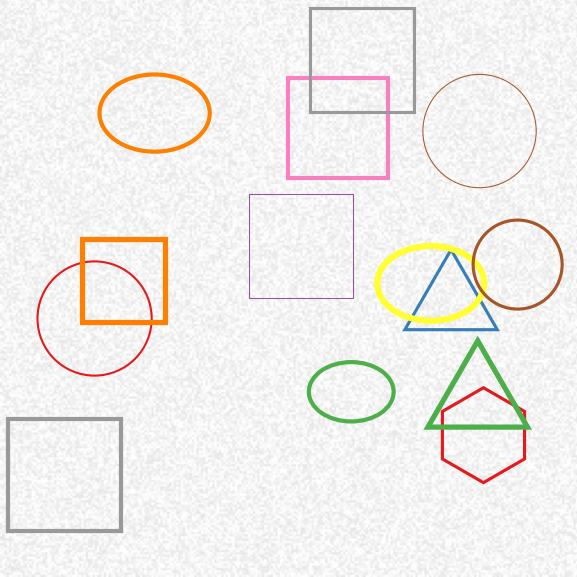[{"shape": "circle", "thickness": 1, "radius": 0.49, "center": [0.164, 0.448]}, {"shape": "hexagon", "thickness": 1.5, "radius": 0.41, "center": [0.837, 0.246]}, {"shape": "triangle", "thickness": 1.5, "radius": 0.46, "center": [0.781, 0.474]}, {"shape": "oval", "thickness": 2, "radius": 0.37, "center": [0.608, 0.321]}, {"shape": "triangle", "thickness": 2.5, "radius": 0.5, "center": [0.827, 0.309]}, {"shape": "square", "thickness": 0.5, "radius": 0.45, "center": [0.521, 0.573]}, {"shape": "oval", "thickness": 2, "radius": 0.48, "center": [0.268, 0.803]}, {"shape": "square", "thickness": 2.5, "radius": 0.36, "center": [0.214, 0.514]}, {"shape": "oval", "thickness": 3, "radius": 0.46, "center": [0.746, 0.508]}, {"shape": "circle", "thickness": 0.5, "radius": 0.49, "center": [0.83, 0.772]}, {"shape": "circle", "thickness": 1.5, "radius": 0.39, "center": [0.896, 0.541]}, {"shape": "square", "thickness": 2, "radius": 0.43, "center": [0.586, 0.777]}, {"shape": "square", "thickness": 2, "radius": 0.49, "center": [0.112, 0.176]}, {"shape": "square", "thickness": 1.5, "radius": 0.45, "center": [0.627, 0.895]}]